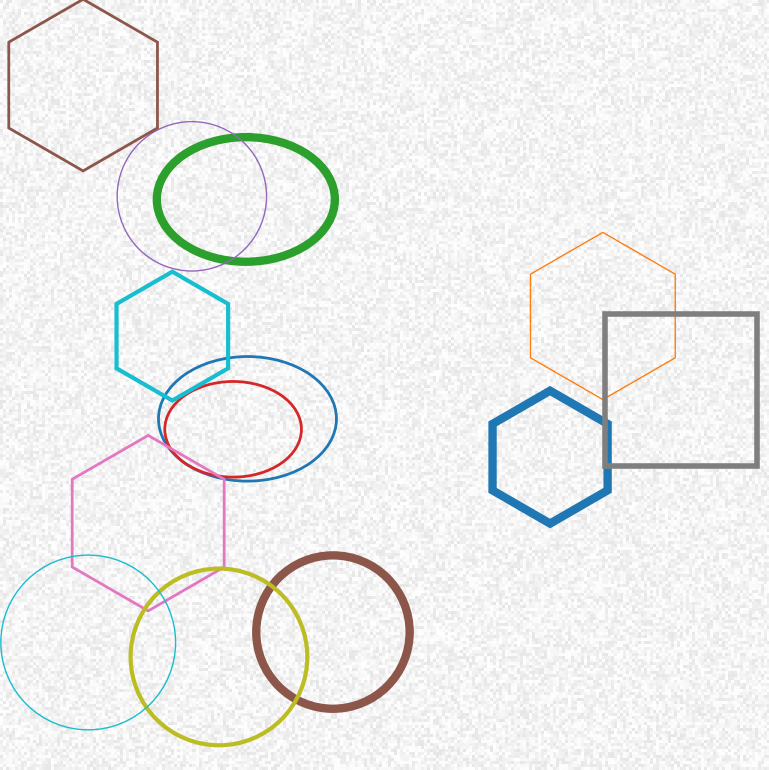[{"shape": "hexagon", "thickness": 3, "radius": 0.43, "center": [0.714, 0.406]}, {"shape": "oval", "thickness": 1, "radius": 0.58, "center": [0.321, 0.456]}, {"shape": "hexagon", "thickness": 0.5, "radius": 0.54, "center": [0.783, 0.59]}, {"shape": "oval", "thickness": 3, "radius": 0.58, "center": [0.319, 0.741]}, {"shape": "oval", "thickness": 1, "radius": 0.44, "center": [0.303, 0.442]}, {"shape": "circle", "thickness": 0.5, "radius": 0.49, "center": [0.249, 0.745]}, {"shape": "circle", "thickness": 3, "radius": 0.5, "center": [0.432, 0.179]}, {"shape": "hexagon", "thickness": 1, "radius": 0.56, "center": [0.108, 0.889]}, {"shape": "hexagon", "thickness": 1, "radius": 0.57, "center": [0.192, 0.321]}, {"shape": "square", "thickness": 2, "radius": 0.49, "center": [0.884, 0.494]}, {"shape": "circle", "thickness": 1.5, "radius": 0.57, "center": [0.284, 0.147]}, {"shape": "hexagon", "thickness": 1.5, "radius": 0.42, "center": [0.224, 0.564]}, {"shape": "circle", "thickness": 0.5, "radius": 0.57, "center": [0.115, 0.166]}]